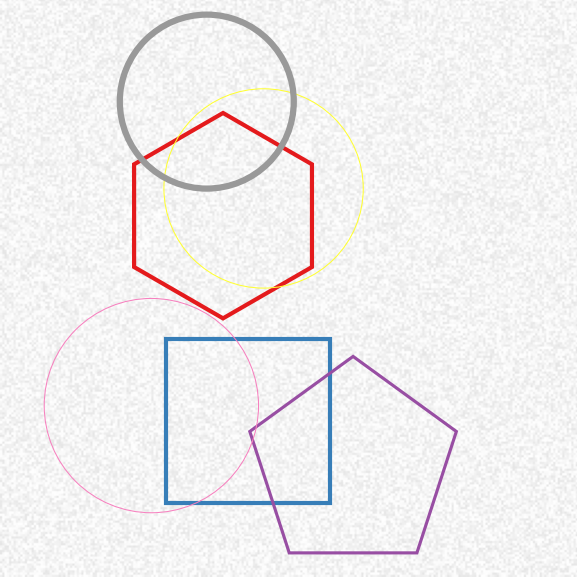[{"shape": "hexagon", "thickness": 2, "radius": 0.89, "center": [0.386, 0.626]}, {"shape": "square", "thickness": 2, "radius": 0.71, "center": [0.43, 0.27]}, {"shape": "pentagon", "thickness": 1.5, "radius": 0.94, "center": [0.611, 0.194]}, {"shape": "circle", "thickness": 0.5, "radius": 0.86, "center": [0.456, 0.673]}, {"shape": "circle", "thickness": 0.5, "radius": 0.93, "center": [0.262, 0.297]}, {"shape": "circle", "thickness": 3, "radius": 0.75, "center": [0.358, 0.823]}]